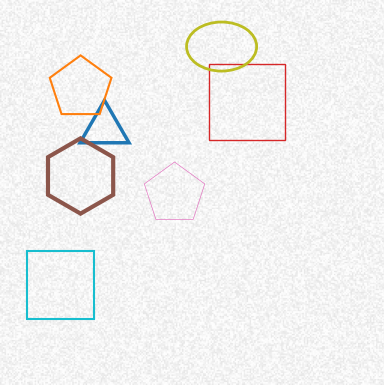[{"shape": "triangle", "thickness": 2.5, "radius": 0.37, "center": [0.272, 0.666]}, {"shape": "pentagon", "thickness": 1.5, "radius": 0.42, "center": [0.209, 0.772]}, {"shape": "square", "thickness": 1, "radius": 0.49, "center": [0.642, 0.735]}, {"shape": "hexagon", "thickness": 3, "radius": 0.49, "center": [0.209, 0.543]}, {"shape": "pentagon", "thickness": 0.5, "radius": 0.41, "center": [0.453, 0.497]}, {"shape": "oval", "thickness": 2, "radius": 0.46, "center": [0.576, 0.879]}, {"shape": "square", "thickness": 1.5, "radius": 0.44, "center": [0.158, 0.26]}]